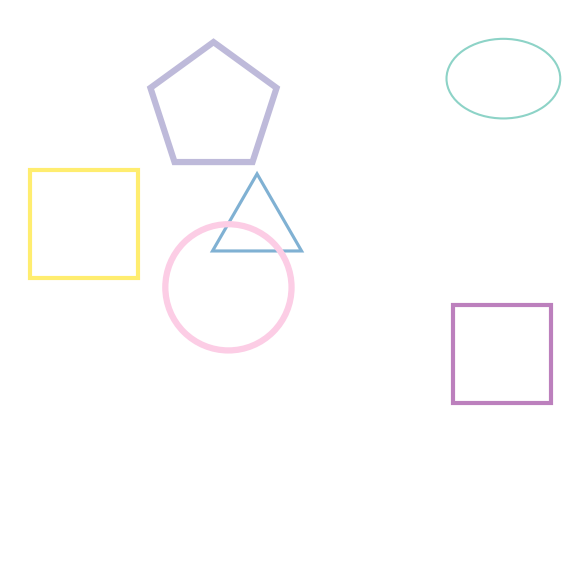[{"shape": "oval", "thickness": 1, "radius": 0.49, "center": [0.872, 0.863]}, {"shape": "pentagon", "thickness": 3, "radius": 0.57, "center": [0.37, 0.811]}, {"shape": "triangle", "thickness": 1.5, "radius": 0.45, "center": [0.445, 0.609]}, {"shape": "circle", "thickness": 3, "radius": 0.55, "center": [0.396, 0.502]}, {"shape": "square", "thickness": 2, "radius": 0.42, "center": [0.869, 0.386]}, {"shape": "square", "thickness": 2, "radius": 0.47, "center": [0.145, 0.611]}]